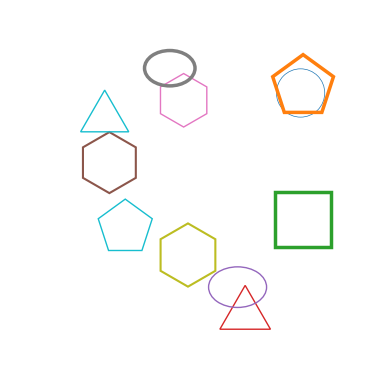[{"shape": "circle", "thickness": 0.5, "radius": 0.31, "center": [0.781, 0.758]}, {"shape": "pentagon", "thickness": 2.5, "radius": 0.41, "center": [0.787, 0.775]}, {"shape": "square", "thickness": 2.5, "radius": 0.36, "center": [0.787, 0.429]}, {"shape": "triangle", "thickness": 1, "radius": 0.38, "center": [0.637, 0.183]}, {"shape": "oval", "thickness": 1, "radius": 0.38, "center": [0.617, 0.254]}, {"shape": "hexagon", "thickness": 1.5, "radius": 0.4, "center": [0.284, 0.578]}, {"shape": "hexagon", "thickness": 1, "radius": 0.35, "center": [0.477, 0.74]}, {"shape": "oval", "thickness": 2.5, "radius": 0.33, "center": [0.441, 0.823]}, {"shape": "hexagon", "thickness": 1.5, "radius": 0.41, "center": [0.488, 0.338]}, {"shape": "triangle", "thickness": 1, "radius": 0.36, "center": [0.272, 0.694]}, {"shape": "pentagon", "thickness": 1, "radius": 0.37, "center": [0.325, 0.409]}]